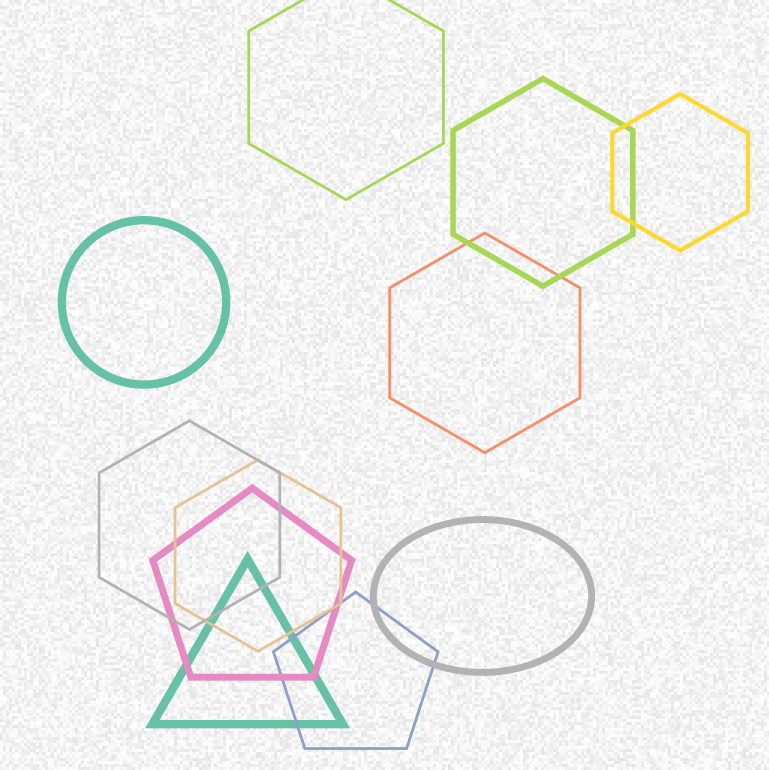[{"shape": "circle", "thickness": 3, "radius": 0.53, "center": [0.187, 0.607]}, {"shape": "triangle", "thickness": 3, "radius": 0.71, "center": [0.322, 0.131]}, {"shape": "hexagon", "thickness": 1, "radius": 0.71, "center": [0.63, 0.555]}, {"shape": "pentagon", "thickness": 1, "radius": 0.56, "center": [0.462, 0.119]}, {"shape": "pentagon", "thickness": 2.5, "radius": 0.68, "center": [0.328, 0.23]}, {"shape": "hexagon", "thickness": 2, "radius": 0.67, "center": [0.705, 0.763]}, {"shape": "hexagon", "thickness": 1, "radius": 0.73, "center": [0.449, 0.887]}, {"shape": "hexagon", "thickness": 1.5, "radius": 0.51, "center": [0.883, 0.776]}, {"shape": "hexagon", "thickness": 1, "radius": 0.62, "center": [0.335, 0.278]}, {"shape": "hexagon", "thickness": 1, "radius": 0.68, "center": [0.246, 0.318]}, {"shape": "oval", "thickness": 2.5, "radius": 0.71, "center": [0.627, 0.226]}]